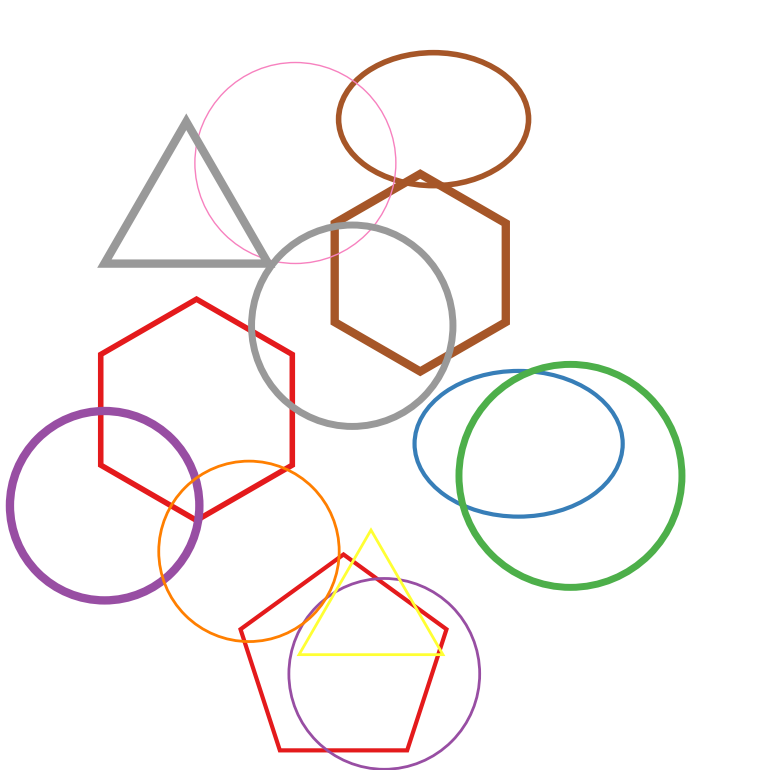[{"shape": "hexagon", "thickness": 2, "radius": 0.72, "center": [0.255, 0.468]}, {"shape": "pentagon", "thickness": 1.5, "radius": 0.7, "center": [0.446, 0.139]}, {"shape": "oval", "thickness": 1.5, "radius": 0.68, "center": [0.674, 0.424]}, {"shape": "circle", "thickness": 2.5, "radius": 0.72, "center": [0.741, 0.382]}, {"shape": "circle", "thickness": 3, "radius": 0.61, "center": [0.136, 0.343]}, {"shape": "circle", "thickness": 1, "radius": 0.62, "center": [0.499, 0.125]}, {"shape": "circle", "thickness": 1, "radius": 0.59, "center": [0.323, 0.284]}, {"shape": "triangle", "thickness": 1, "radius": 0.54, "center": [0.482, 0.204]}, {"shape": "hexagon", "thickness": 3, "radius": 0.64, "center": [0.546, 0.646]}, {"shape": "oval", "thickness": 2, "radius": 0.62, "center": [0.563, 0.845]}, {"shape": "circle", "thickness": 0.5, "radius": 0.65, "center": [0.384, 0.788]}, {"shape": "circle", "thickness": 2.5, "radius": 0.65, "center": [0.457, 0.577]}, {"shape": "triangle", "thickness": 3, "radius": 0.61, "center": [0.242, 0.719]}]